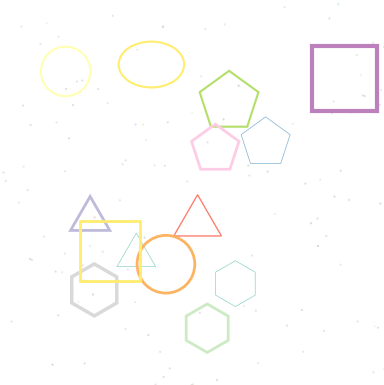[{"shape": "hexagon", "thickness": 0.5, "radius": 0.3, "center": [0.611, 0.263]}, {"shape": "triangle", "thickness": 0.5, "radius": 0.29, "center": [0.354, 0.336]}, {"shape": "circle", "thickness": 1.5, "radius": 0.32, "center": [0.17, 0.814]}, {"shape": "triangle", "thickness": 2, "radius": 0.29, "center": [0.234, 0.431]}, {"shape": "triangle", "thickness": 1, "radius": 0.36, "center": [0.513, 0.423]}, {"shape": "pentagon", "thickness": 0.5, "radius": 0.33, "center": [0.69, 0.63]}, {"shape": "circle", "thickness": 2, "radius": 0.37, "center": [0.431, 0.314]}, {"shape": "pentagon", "thickness": 1.5, "radius": 0.4, "center": [0.595, 0.736]}, {"shape": "pentagon", "thickness": 2, "radius": 0.32, "center": [0.559, 0.613]}, {"shape": "hexagon", "thickness": 2.5, "radius": 0.34, "center": [0.245, 0.247]}, {"shape": "square", "thickness": 3, "radius": 0.42, "center": [0.895, 0.797]}, {"shape": "hexagon", "thickness": 2, "radius": 0.32, "center": [0.538, 0.148]}, {"shape": "square", "thickness": 2, "radius": 0.39, "center": [0.286, 0.349]}, {"shape": "oval", "thickness": 1.5, "radius": 0.43, "center": [0.393, 0.832]}]